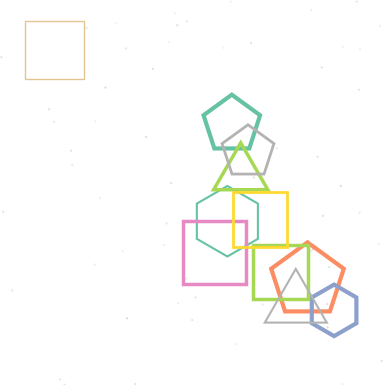[{"shape": "pentagon", "thickness": 3, "radius": 0.39, "center": [0.602, 0.677]}, {"shape": "hexagon", "thickness": 1.5, "radius": 0.46, "center": [0.591, 0.425]}, {"shape": "pentagon", "thickness": 3, "radius": 0.5, "center": [0.799, 0.271]}, {"shape": "hexagon", "thickness": 3, "radius": 0.33, "center": [0.868, 0.194]}, {"shape": "square", "thickness": 2.5, "radius": 0.4, "center": [0.557, 0.344]}, {"shape": "triangle", "thickness": 2.5, "radius": 0.41, "center": [0.625, 0.548]}, {"shape": "square", "thickness": 2.5, "radius": 0.35, "center": [0.729, 0.294]}, {"shape": "square", "thickness": 2, "radius": 0.36, "center": [0.675, 0.429]}, {"shape": "square", "thickness": 1, "radius": 0.38, "center": [0.142, 0.87]}, {"shape": "pentagon", "thickness": 2, "radius": 0.35, "center": [0.644, 0.605]}, {"shape": "triangle", "thickness": 1.5, "radius": 0.46, "center": [0.768, 0.209]}]